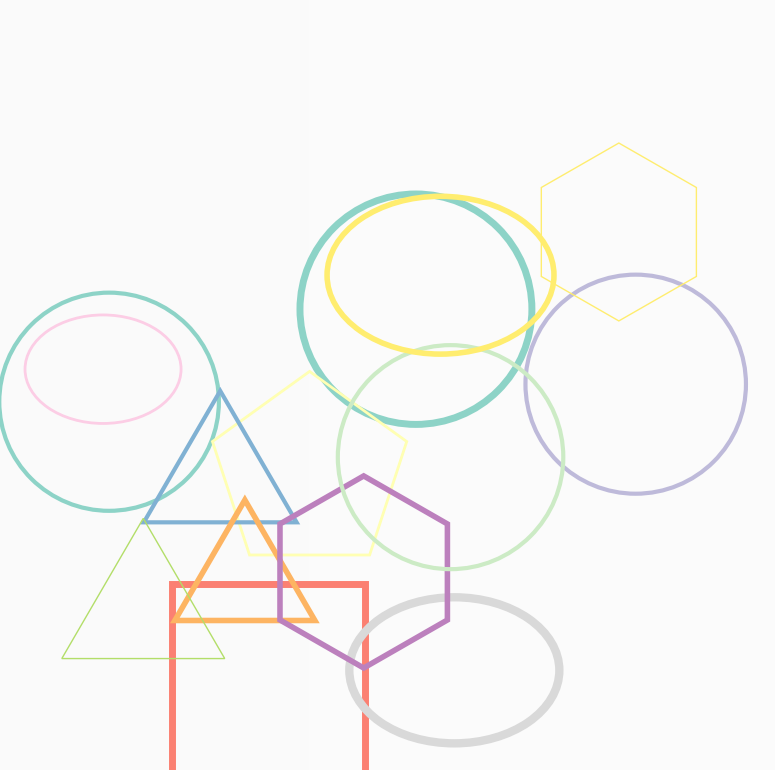[{"shape": "circle", "thickness": 2.5, "radius": 0.75, "center": [0.537, 0.598]}, {"shape": "circle", "thickness": 1.5, "radius": 0.71, "center": [0.141, 0.478]}, {"shape": "pentagon", "thickness": 1, "radius": 0.66, "center": [0.399, 0.386]}, {"shape": "circle", "thickness": 1.5, "radius": 0.71, "center": [0.82, 0.501]}, {"shape": "square", "thickness": 2.5, "radius": 0.63, "center": [0.346, 0.116]}, {"shape": "triangle", "thickness": 1.5, "radius": 0.57, "center": [0.284, 0.379]}, {"shape": "triangle", "thickness": 2, "radius": 0.52, "center": [0.316, 0.246]}, {"shape": "triangle", "thickness": 0.5, "radius": 0.61, "center": [0.185, 0.205]}, {"shape": "oval", "thickness": 1, "radius": 0.5, "center": [0.133, 0.521]}, {"shape": "oval", "thickness": 3, "radius": 0.68, "center": [0.586, 0.129]}, {"shape": "hexagon", "thickness": 2, "radius": 0.62, "center": [0.469, 0.257]}, {"shape": "circle", "thickness": 1.5, "radius": 0.73, "center": [0.581, 0.406]}, {"shape": "oval", "thickness": 2, "radius": 0.73, "center": [0.568, 0.643]}, {"shape": "hexagon", "thickness": 0.5, "radius": 0.58, "center": [0.799, 0.699]}]